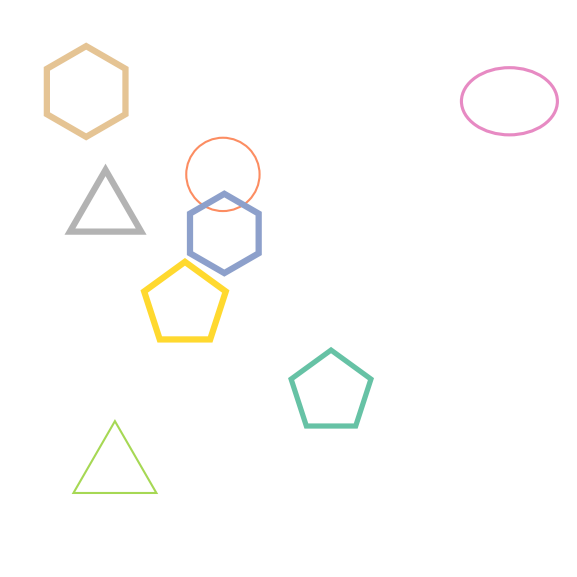[{"shape": "pentagon", "thickness": 2.5, "radius": 0.36, "center": [0.573, 0.32]}, {"shape": "circle", "thickness": 1, "radius": 0.32, "center": [0.386, 0.697]}, {"shape": "hexagon", "thickness": 3, "radius": 0.34, "center": [0.388, 0.595]}, {"shape": "oval", "thickness": 1.5, "radius": 0.42, "center": [0.882, 0.824]}, {"shape": "triangle", "thickness": 1, "radius": 0.41, "center": [0.199, 0.187]}, {"shape": "pentagon", "thickness": 3, "radius": 0.37, "center": [0.32, 0.471]}, {"shape": "hexagon", "thickness": 3, "radius": 0.39, "center": [0.149, 0.841]}, {"shape": "triangle", "thickness": 3, "radius": 0.36, "center": [0.183, 0.634]}]